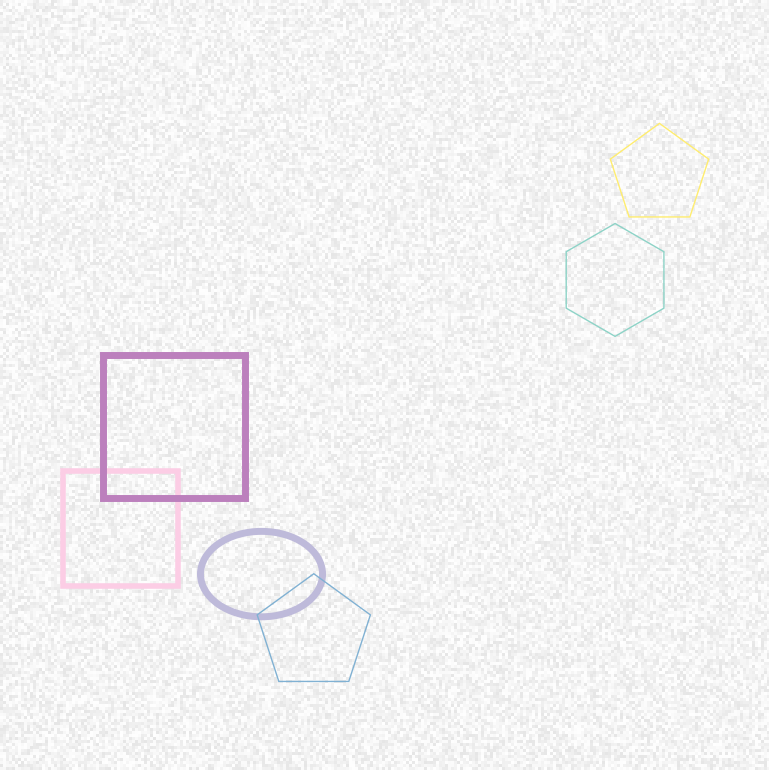[{"shape": "hexagon", "thickness": 0.5, "radius": 0.37, "center": [0.799, 0.636]}, {"shape": "oval", "thickness": 2.5, "radius": 0.4, "center": [0.34, 0.254]}, {"shape": "pentagon", "thickness": 0.5, "radius": 0.39, "center": [0.408, 0.178]}, {"shape": "square", "thickness": 2, "radius": 0.37, "center": [0.156, 0.314]}, {"shape": "square", "thickness": 2.5, "radius": 0.46, "center": [0.226, 0.446]}, {"shape": "pentagon", "thickness": 0.5, "radius": 0.34, "center": [0.856, 0.773]}]